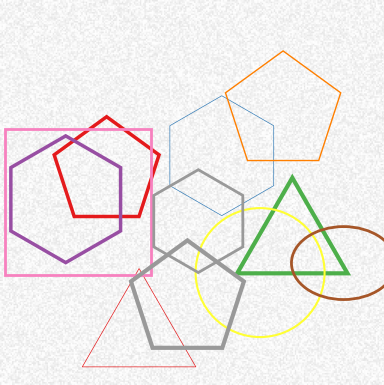[{"shape": "triangle", "thickness": 0.5, "radius": 0.85, "center": [0.361, 0.132]}, {"shape": "pentagon", "thickness": 2.5, "radius": 0.72, "center": [0.277, 0.554]}, {"shape": "hexagon", "thickness": 0.5, "radius": 0.78, "center": [0.576, 0.596]}, {"shape": "triangle", "thickness": 3, "radius": 0.83, "center": [0.759, 0.373]}, {"shape": "hexagon", "thickness": 2.5, "radius": 0.82, "center": [0.171, 0.482]}, {"shape": "pentagon", "thickness": 1, "radius": 0.79, "center": [0.735, 0.71]}, {"shape": "circle", "thickness": 1.5, "radius": 0.84, "center": [0.676, 0.292]}, {"shape": "oval", "thickness": 2, "radius": 0.68, "center": [0.892, 0.317]}, {"shape": "square", "thickness": 2, "radius": 0.95, "center": [0.203, 0.475]}, {"shape": "pentagon", "thickness": 3, "radius": 0.77, "center": [0.487, 0.221]}, {"shape": "hexagon", "thickness": 2, "radius": 0.67, "center": [0.515, 0.426]}]